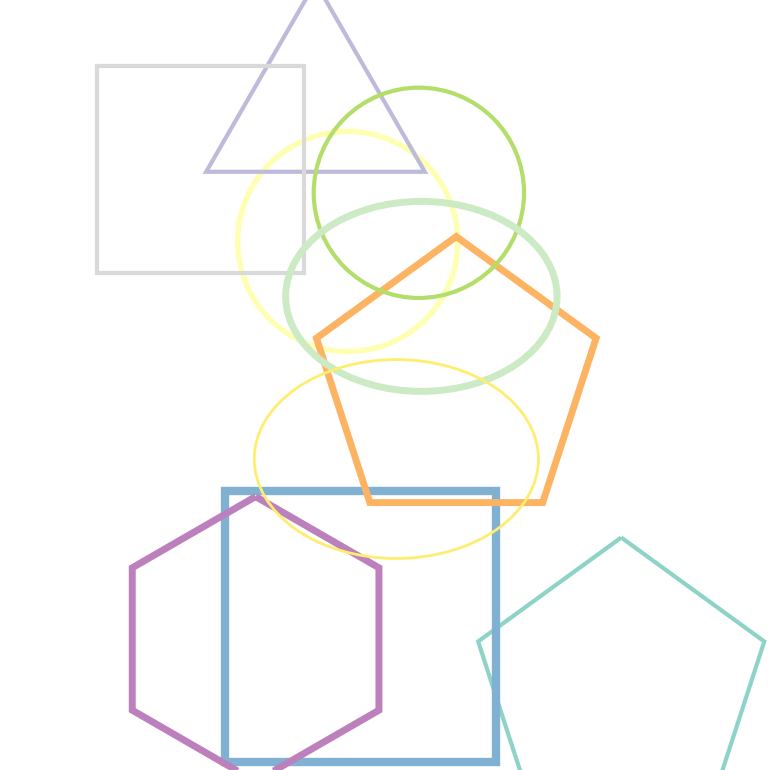[{"shape": "pentagon", "thickness": 1.5, "radius": 0.98, "center": [0.807, 0.107]}, {"shape": "circle", "thickness": 2, "radius": 0.71, "center": [0.452, 0.686]}, {"shape": "triangle", "thickness": 1.5, "radius": 0.82, "center": [0.41, 0.859]}, {"shape": "square", "thickness": 3, "radius": 0.88, "center": [0.468, 0.186]}, {"shape": "pentagon", "thickness": 2.5, "radius": 0.95, "center": [0.593, 0.502]}, {"shape": "circle", "thickness": 1.5, "radius": 0.68, "center": [0.544, 0.75]}, {"shape": "square", "thickness": 1.5, "radius": 0.67, "center": [0.26, 0.78]}, {"shape": "hexagon", "thickness": 2.5, "radius": 0.92, "center": [0.332, 0.17]}, {"shape": "oval", "thickness": 2.5, "radius": 0.88, "center": [0.547, 0.615]}, {"shape": "oval", "thickness": 1, "radius": 0.92, "center": [0.515, 0.404]}]